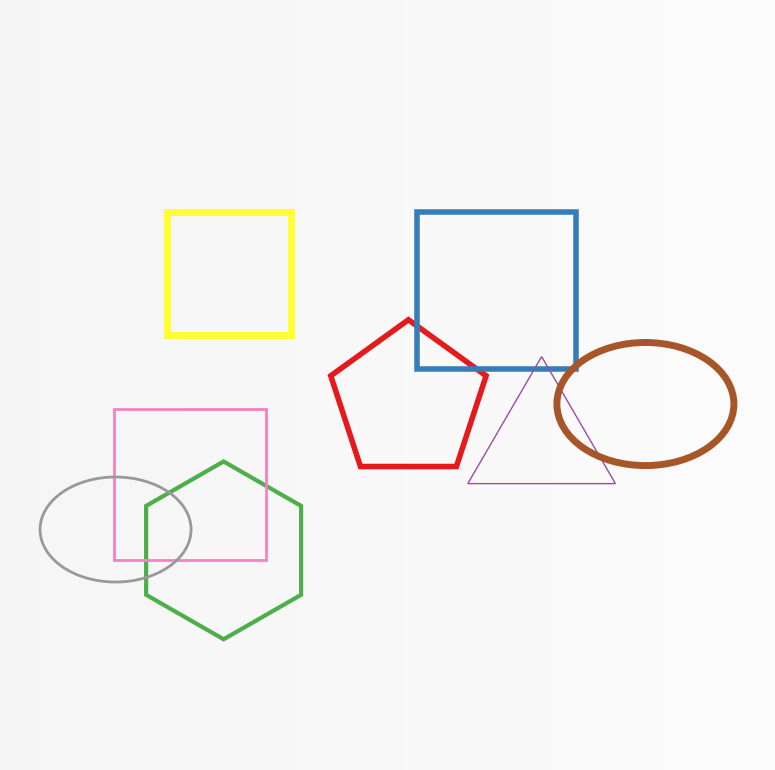[{"shape": "pentagon", "thickness": 2, "radius": 0.53, "center": [0.527, 0.479]}, {"shape": "square", "thickness": 2, "radius": 0.51, "center": [0.64, 0.623]}, {"shape": "hexagon", "thickness": 1.5, "radius": 0.58, "center": [0.289, 0.285]}, {"shape": "triangle", "thickness": 0.5, "radius": 0.55, "center": [0.699, 0.427]}, {"shape": "square", "thickness": 2.5, "radius": 0.4, "center": [0.295, 0.645]}, {"shape": "oval", "thickness": 2.5, "radius": 0.57, "center": [0.833, 0.475]}, {"shape": "square", "thickness": 1, "radius": 0.49, "center": [0.246, 0.371]}, {"shape": "oval", "thickness": 1, "radius": 0.49, "center": [0.149, 0.312]}]